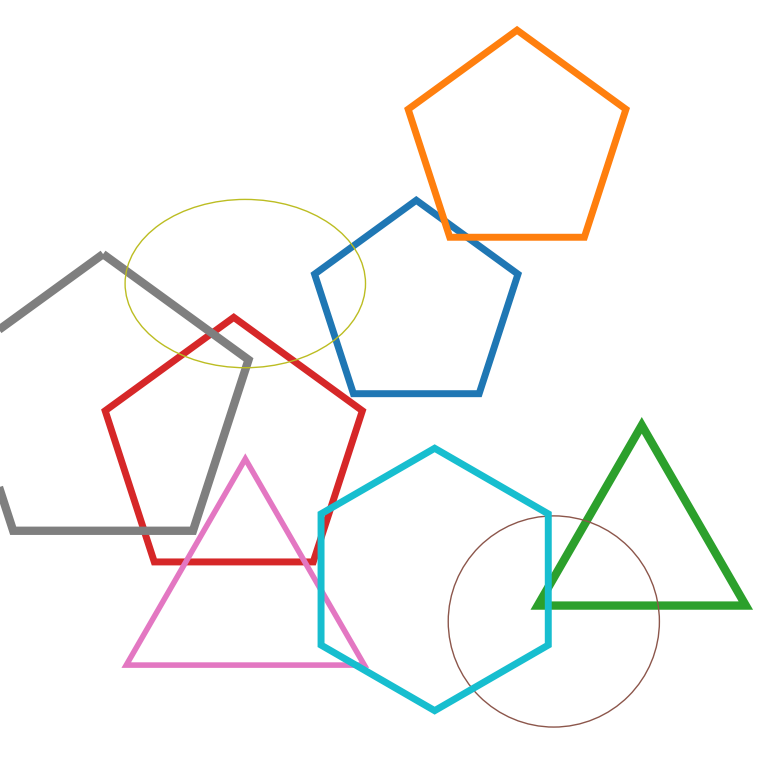[{"shape": "pentagon", "thickness": 2.5, "radius": 0.69, "center": [0.541, 0.601]}, {"shape": "pentagon", "thickness": 2.5, "radius": 0.74, "center": [0.671, 0.812]}, {"shape": "triangle", "thickness": 3, "radius": 0.78, "center": [0.833, 0.292]}, {"shape": "pentagon", "thickness": 2.5, "radius": 0.88, "center": [0.304, 0.412]}, {"shape": "circle", "thickness": 0.5, "radius": 0.69, "center": [0.719, 0.193]}, {"shape": "triangle", "thickness": 2, "radius": 0.89, "center": [0.319, 0.226]}, {"shape": "pentagon", "thickness": 3, "radius": 0.99, "center": [0.134, 0.471]}, {"shape": "oval", "thickness": 0.5, "radius": 0.78, "center": [0.319, 0.632]}, {"shape": "hexagon", "thickness": 2.5, "radius": 0.85, "center": [0.564, 0.247]}]